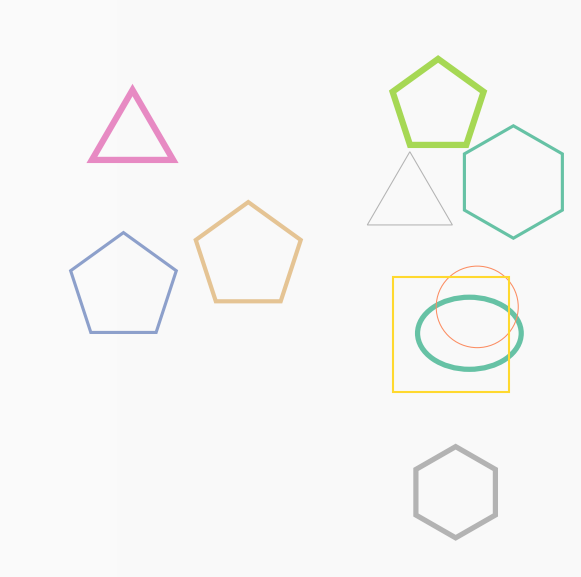[{"shape": "hexagon", "thickness": 1.5, "radius": 0.49, "center": [0.883, 0.684]}, {"shape": "oval", "thickness": 2.5, "radius": 0.45, "center": [0.808, 0.422]}, {"shape": "circle", "thickness": 0.5, "radius": 0.35, "center": [0.821, 0.468]}, {"shape": "pentagon", "thickness": 1.5, "radius": 0.48, "center": [0.212, 0.501]}, {"shape": "triangle", "thickness": 3, "radius": 0.4, "center": [0.228, 0.763]}, {"shape": "pentagon", "thickness": 3, "radius": 0.41, "center": [0.754, 0.815]}, {"shape": "square", "thickness": 1, "radius": 0.5, "center": [0.776, 0.42]}, {"shape": "pentagon", "thickness": 2, "radius": 0.47, "center": [0.427, 0.554]}, {"shape": "triangle", "thickness": 0.5, "radius": 0.42, "center": [0.705, 0.652]}, {"shape": "hexagon", "thickness": 2.5, "radius": 0.39, "center": [0.784, 0.147]}]